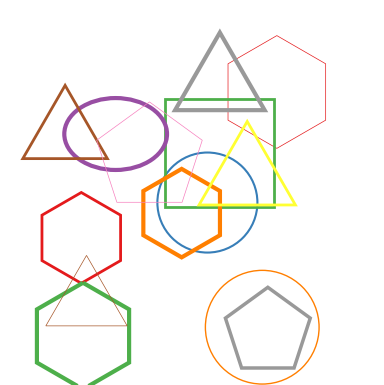[{"shape": "hexagon", "thickness": 2, "radius": 0.59, "center": [0.211, 0.382]}, {"shape": "hexagon", "thickness": 0.5, "radius": 0.73, "center": [0.719, 0.761]}, {"shape": "circle", "thickness": 1.5, "radius": 0.65, "center": [0.539, 0.474]}, {"shape": "hexagon", "thickness": 3, "radius": 0.69, "center": [0.216, 0.127]}, {"shape": "square", "thickness": 2, "radius": 0.7, "center": [0.57, 0.603]}, {"shape": "oval", "thickness": 3, "radius": 0.67, "center": [0.3, 0.652]}, {"shape": "hexagon", "thickness": 3, "radius": 0.57, "center": [0.472, 0.446]}, {"shape": "circle", "thickness": 1, "radius": 0.74, "center": [0.681, 0.15]}, {"shape": "triangle", "thickness": 2, "radius": 0.72, "center": [0.642, 0.54]}, {"shape": "triangle", "thickness": 2, "radius": 0.63, "center": [0.169, 0.651]}, {"shape": "triangle", "thickness": 0.5, "radius": 0.61, "center": [0.225, 0.215]}, {"shape": "pentagon", "thickness": 0.5, "radius": 0.72, "center": [0.388, 0.591]}, {"shape": "triangle", "thickness": 3, "radius": 0.67, "center": [0.571, 0.781]}, {"shape": "pentagon", "thickness": 2.5, "radius": 0.58, "center": [0.696, 0.138]}]